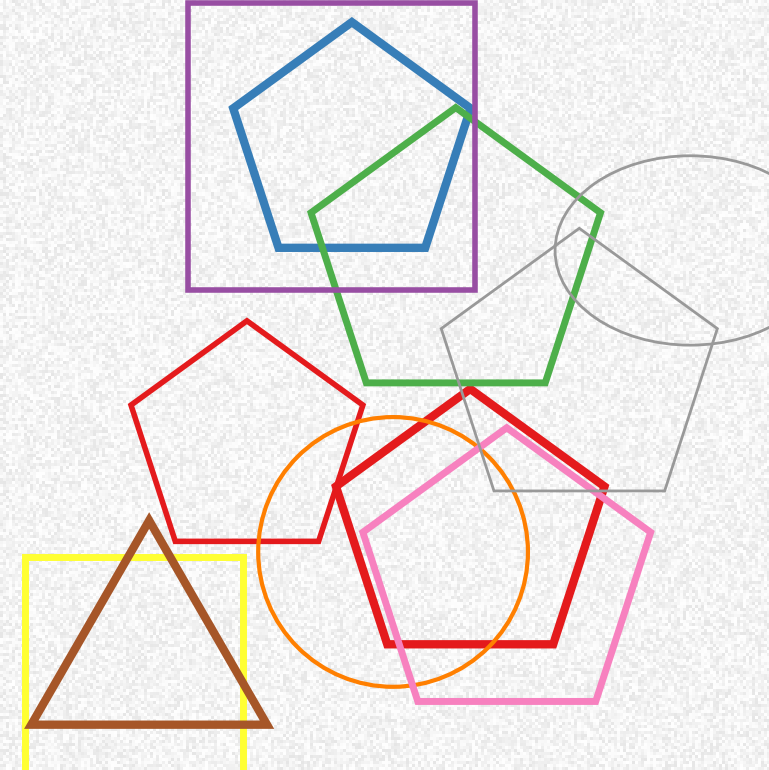[{"shape": "pentagon", "thickness": 2, "radius": 0.79, "center": [0.321, 0.425]}, {"shape": "pentagon", "thickness": 3, "radius": 0.92, "center": [0.611, 0.312]}, {"shape": "pentagon", "thickness": 3, "radius": 0.81, "center": [0.457, 0.809]}, {"shape": "pentagon", "thickness": 2.5, "radius": 0.99, "center": [0.592, 0.663]}, {"shape": "square", "thickness": 2, "radius": 0.93, "center": [0.431, 0.81]}, {"shape": "circle", "thickness": 1.5, "radius": 0.88, "center": [0.51, 0.283]}, {"shape": "square", "thickness": 2.5, "radius": 0.71, "center": [0.174, 0.135]}, {"shape": "triangle", "thickness": 3, "radius": 0.88, "center": [0.194, 0.147]}, {"shape": "pentagon", "thickness": 2.5, "radius": 0.98, "center": [0.658, 0.248]}, {"shape": "oval", "thickness": 1, "radius": 0.88, "center": [0.897, 0.675]}, {"shape": "pentagon", "thickness": 1, "radius": 0.94, "center": [0.752, 0.515]}]